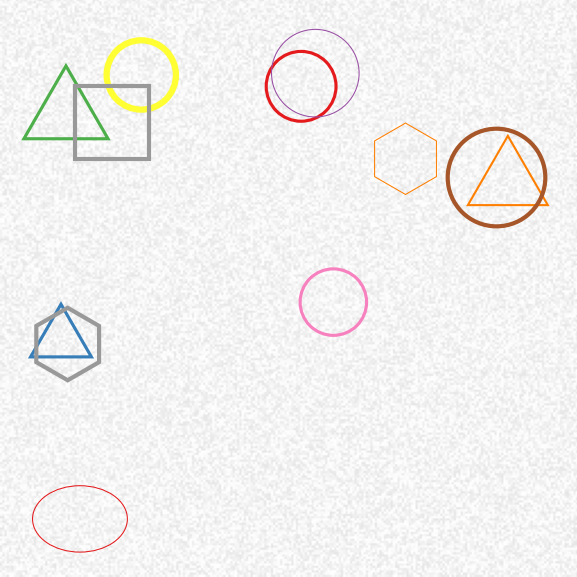[{"shape": "oval", "thickness": 0.5, "radius": 0.41, "center": [0.138, 0.101]}, {"shape": "circle", "thickness": 1.5, "radius": 0.3, "center": [0.521, 0.85]}, {"shape": "triangle", "thickness": 1.5, "radius": 0.3, "center": [0.106, 0.412]}, {"shape": "triangle", "thickness": 1.5, "radius": 0.42, "center": [0.114, 0.801]}, {"shape": "circle", "thickness": 0.5, "radius": 0.38, "center": [0.546, 0.872]}, {"shape": "triangle", "thickness": 1, "radius": 0.4, "center": [0.879, 0.684]}, {"shape": "hexagon", "thickness": 0.5, "radius": 0.31, "center": [0.702, 0.724]}, {"shape": "circle", "thickness": 3, "radius": 0.3, "center": [0.245, 0.869]}, {"shape": "circle", "thickness": 2, "radius": 0.42, "center": [0.86, 0.692]}, {"shape": "circle", "thickness": 1.5, "radius": 0.29, "center": [0.577, 0.476]}, {"shape": "square", "thickness": 2, "radius": 0.32, "center": [0.193, 0.787]}, {"shape": "hexagon", "thickness": 2, "radius": 0.31, "center": [0.117, 0.403]}]